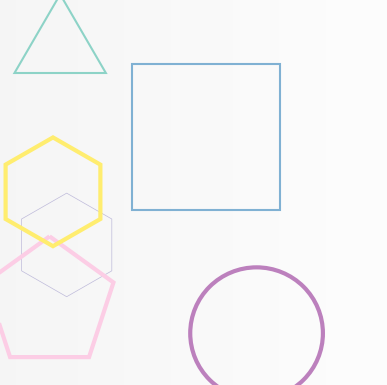[{"shape": "triangle", "thickness": 1.5, "radius": 0.68, "center": [0.155, 0.878]}, {"shape": "hexagon", "thickness": 0.5, "radius": 0.67, "center": [0.172, 0.364]}, {"shape": "square", "thickness": 1.5, "radius": 0.95, "center": [0.532, 0.644]}, {"shape": "pentagon", "thickness": 3, "radius": 0.87, "center": [0.128, 0.213]}, {"shape": "circle", "thickness": 3, "radius": 0.86, "center": [0.662, 0.134]}, {"shape": "hexagon", "thickness": 3, "radius": 0.71, "center": [0.137, 0.502]}]